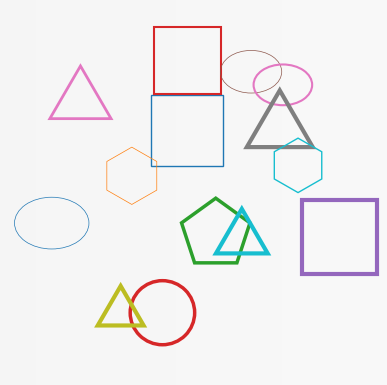[{"shape": "oval", "thickness": 0.5, "radius": 0.48, "center": [0.134, 0.421]}, {"shape": "square", "thickness": 1, "radius": 0.46, "center": [0.482, 0.661]}, {"shape": "hexagon", "thickness": 0.5, "radius": 0.37, "center": [0.34, 0.543]}, {"shape": "pentagon", "thickness": 2.5, "radius": 0.46, "center": [0.557, 0.392]}, {"shape": "circle", "thickness": 2.5, "radius": 0.42, "center": [0.419, 0.188]}, {"shape": "square", "thickness": 1.5, "radius": 0.43, "center": [0.484, 0.842]}, {"shape": "square", "thickness": 3, "radius": 0.48, "center": [0.876, 0.383]}, {"shape": "oval", "thickness": 0.5, "radius": 0.4, "center": [0.648, 0.814]}, {"shape": "oval", "thickness": 1.5, "radius": 0.38, "center": [0.73, 0.78]}, {"shape": "triangle", "thickness": 2, "radius": 0.46, "center": [0.208, 0.737]}, {"shape": "triangle", "thickness": 3, "radius": 0.49, "center": [0.722, 0.667]}, {"shape": "triangle", "thickness": 3, "radius": 0.34, "center": [0.311, 0.189]}, {"shape": "hexagon", "thickness": 1, "radius": 0.35, "center": [0.769, 0.57]}, {"shape": "triangle", "thickness": 3, "radius": 0.39, "center": [0.624, 0.38]}]